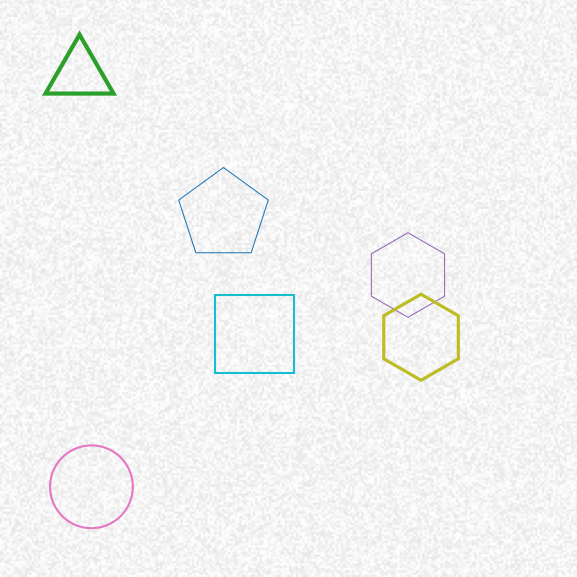[{"shape": "pentagon", "thickness": 0.5, "radius": 0.41, "center": [0.387, 0.627]}, {"shape": "triangle", "thickness": 2, "radius": 0.34, "center": [0.138, 0.871]}, {"shape": "hexagon", "thickness": 0.5, "radius": 0.37, "center": [0.706, 0.523]}, {"shape": "circle", "thickness": 1, "radius": 0.36, "center": [0.158, 0.156]}, {"shape": "hexagon", "thickness": 1.5, "radius": 0.37, "center": [0.729, 0.415]}, {"shape": "square", "thickness": 1, "radius": 0.34, "center": [0.441, 0.42]}]